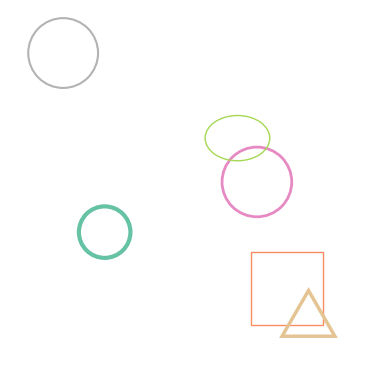[{"shape": "circle", "thickness": 3, "radius": 0.33, "center": [0.272, 0.397]}, {"shape": "square", "thickness": 1, "radius": 0.47, "center": [0.746, 0.251]}, {"shape": "circle", "thickness": 2, "radius": 0.45, "center": [0.667, 0.527]}, {"shape": "oval", "thickness": 1, "radius": 0.42, "center": [0.617, 0.641]}, {"shape": "triangle", "thickness": 2.5, "radius": 0.4, "center": [0.801, 0.166]}, {"shape": "circle", "thickness": 1.5, "radius": 0.45, "center": [0.164, 0.862]}]